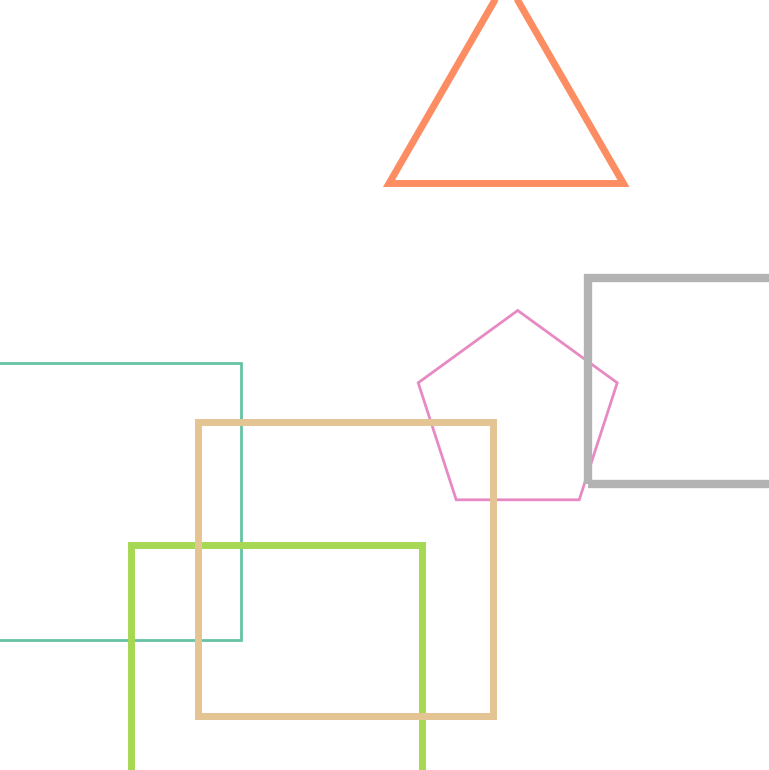[{"shape": "square", "thickness": 1, "radius": 0.9, "center": [0.133, 0.348]}, {"shape": "triangle", "thickness": 2.5, "radius": 0.88, "center": [0.657, 0.85]}, {"shape": "pentagon", "thickness": 1, "radius": 0.68, "center": [0.672, 0.461]}, {"shape": "square", "thickness": 2.5, "radius": 0.94, "center": [0.359, 0.104]}, {"shape": "square", "thickness": 2.5, "radius": 0.96, "center": [0.449, 0.261]}, {"shape": "square", "thickness": 3, "radius": 0.67, "center": [0.898, 0.505]}]